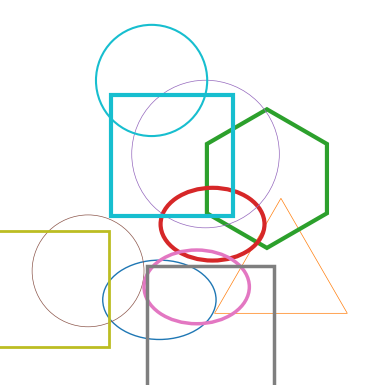[{"shape": "oval", "thickness": 1, "radius": 0.74, "center": [0.414, 0.221]}, {"shape": "triangle", "thickness": 0.5, "radius": 1.0, "center": [0.73, 0.286]}, {"shape": "hexagon", "thickness": 3, "radius": 0.9, "center": [0.693, 0.536]}, {"shape": "oval", "thickness": 3, "radius": 0.67, "center": [0.552, 0.418]}, {"shape": "circle", "thickness": 0.5, "radius": 0.96, "center": [0.534, 0.6]}, {"shape": "circle", "thickness": 0.5, "radius": 0.73, "center": [0.229, 0.296]}, {"shape": "oval", "thickness": 2.5, "radius": 0.68, "center": [0.511, 0.255]}, {"shape": "square", "thickness": 2.5, "radius": 0.82, "center": [0.546, 0.143]}, {"shape": "square", "thickness": 2, "radius": 0.75, "center": [0.133, 0.25]}, {"shape": "circle", "thickness": 1.5, "radius": 0.72, "center": [0.394, 0.791]}, {"shape": "square", "thickness": 3, "radius": 0.79, "center": [0.446, 0.596]}]